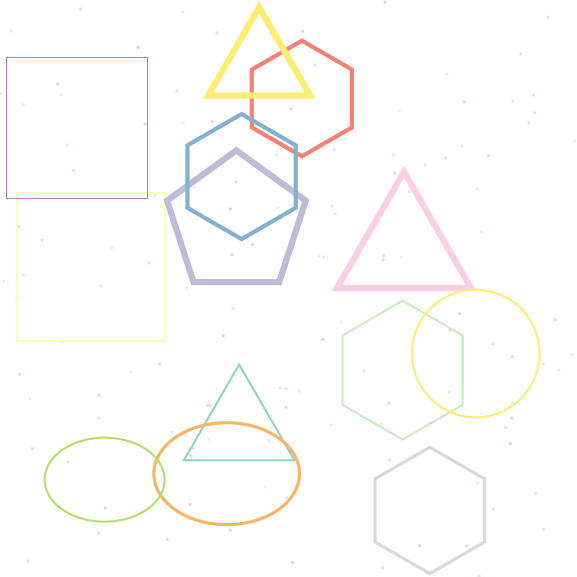[{"shape": "triangle", "thickness": 1, "radius": 0.55, "center": [0.414, 0.257]}, {"shape": "square", "thickness": 1, "radius": 0.64, "center": [0.157, 0.536]}, {"shape": "pentagon", "thickness": 3, "radius": 0.63, "center": [0.409, 0.613]}, {"shape": "hexagon", "thickness": 2, "radius": 0.5, "center": [0.523, 0.829]}, {"shape": "hexagon", "thickness": 2, "radius": 0.54, "center": [0.418, 0.693]}, {"shape": "oval", "thickness": 1.5, "radius": 0.63, "center": [0.392, 0.179]}, {"shape": "oval", "thickness": 1, "radius": 0.52, "center": [0.181, 0.169]}, {"shape": "triangle", "thickness": 3, "radius": 0.67, "center": [0.699, 0.567]}, {"shape": "hexagon", "thickness": 1.5, "radius": 0.55, "center": [0.744, 0.115]}, {"shape": "square", "thickness": 0.5, "radius": 0.61, "center": [0.132, 0.779]}, {"shape": "hexagon", "thickness": 1, "radius": 0.6, "center": [0.697, 0.358]}, {"shape": "triangle", "thickness": 3, "radius": 0.51, "center": [0.449, 0.885]}, {"shape": "circle", "thickness": 1, "radius": 0.55, "center": [0.824, 0.387]}]